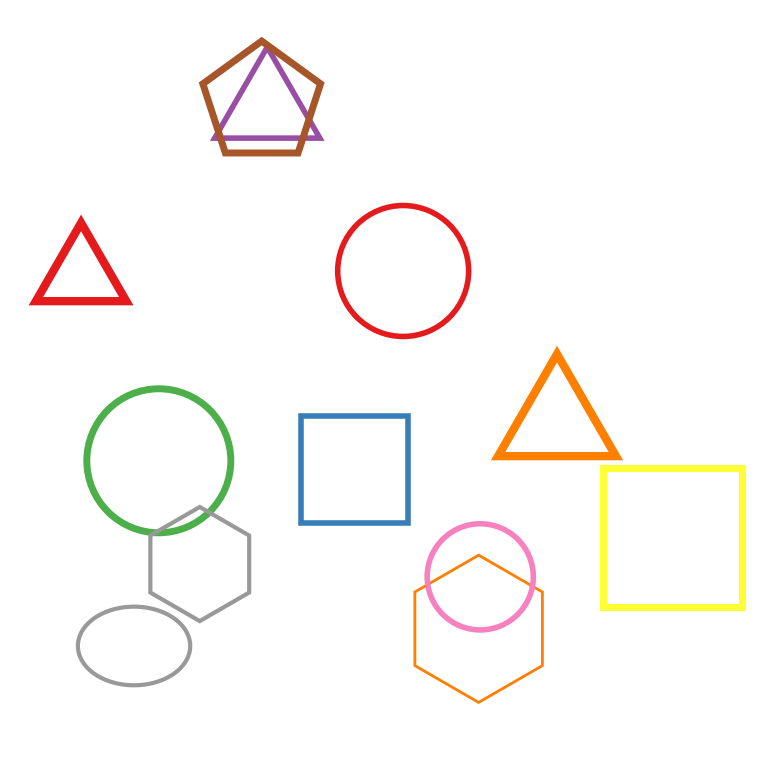[{"shape": "circle", "thickness": 2, "radius": 0.43, "center": [0.524, 0.648]}, {"shape": "triangle", "thickness": 3, "radius": 0.34, "center": [0.105, 0.643]}, {"shape": "square", "thickness": 2, "radius": 0.35, "center": [0.46, 0.39]}, {"shape": "circle", "thickness": 2.5, "radius": 0.47, "center": [0.206, 0.402]}, {"shape": "triangle", "thickness": 2, "radius": 0.39, "center": [0.347, 0.86]}, {"shape": "triangle", "thickness": 3, "radius": 0.44, "center": [0.723, 0.452]}, {"shape": "hexagon", "thickness": 1, "radius": 0.48, "center": [0.622, 0.183]}, {"shape": "square", "thickness": 2.5, "radius": 0.45, "center": [0.873, 0.302]}, {"shape": "pentagon", "thickness": 2.5, "radius": 0.4, "center": [0.34, 0.866]}, {"shape": "circle", "thickness": 2, "radius": 0.34, "center": [0.624, 0.251]}, {"shape": "oval", "thickness": 1.5, "radius": 0.36, "center": [0.174, 0.161]}, {"shape": "hexagon", "thickness": 1.5, "radius": 0.37, "center": [0.259, 0.267]}]